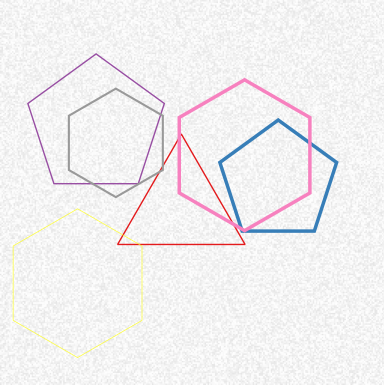[{"shape": "triangle", "thickness": 1, "radius": 0.96, "center": [0.471, 0.461]}, {"shape": "pentagon", "thickness": 2.5, "radius": 0.8, "center": [0.723, 0.529]}, {"shape": "pentagon", "thickness": 1, "radius": 0.93, "center": [0.25, 0.674]}, {"shape": "hexagon", "thickness": 0.5, "radius": 0.97, "center": [0.202, 0.264]}, {"shape": "hexagon", "thickness": 2.5, "radius": 0.98, "center": [0.635, 0.597]}, {"shape": "hexagon", "thickness": 1.5, "radius": 0.7, "center": [0.301, 0.629]}]